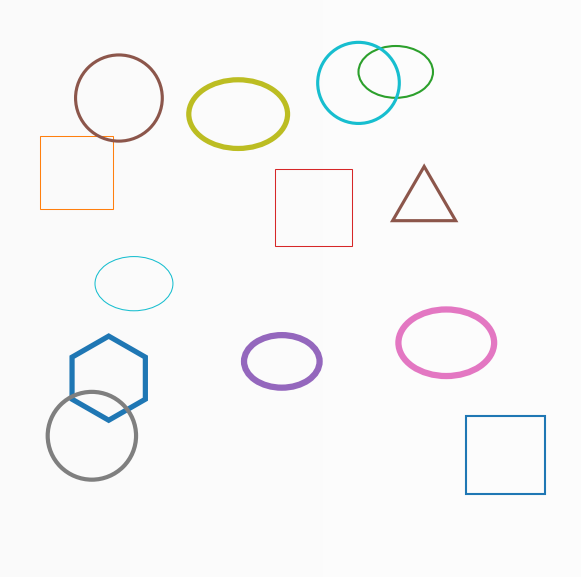[{"shape": "square", "thickness": 1, "radius": 0.34, "center": [0.87, 0.211]}, {"shape": "hexagon", "thickness": 2.5, "radius": 0.36, "center": [0.187, 0.344]}, {"shape": "square", "thickness": 0.5, "radius": 0.32, "center": [0.131, 0.701]}, {"shape": "oval", "thickness": 1, "radius": 0.32, "center": [0.681, 0.875]}, {"shape": "square", "thickness": 0.5, "radius": 0.33, "center": [0.539, 0.639]}, {"shape": "oval", "thickness": 3, "radius": 0.33, "center": [0.485, 0.373]}, {"shape": "triangle", "thickness": 1.5, "radius": 0.31, "center": [0.73, 0.648]}, {"shape": "circle", "thickness": 1.5, "radius": 0.37, "center": [0.205, 0.829]}, {"shape": "oval", "thickness": 3, "radius": 0.41, "center": [0.768, 0.406]}, {"shape": "circle", "thickness": 2, "radius": 0.38, "center": [0.158, 0.245]}, {"shape": "oval", "thickness": 2.5, "radius": 0.42, "center": [0.41, 0.802]}, {"shape": "circle", "thickness": 1.5, "radius": 0.35, "center": [0.617, 0.856]}, {"shape": "oval", "thickness": 0.5, "radius": 0.34, "center": [0.23, 0.508]}]